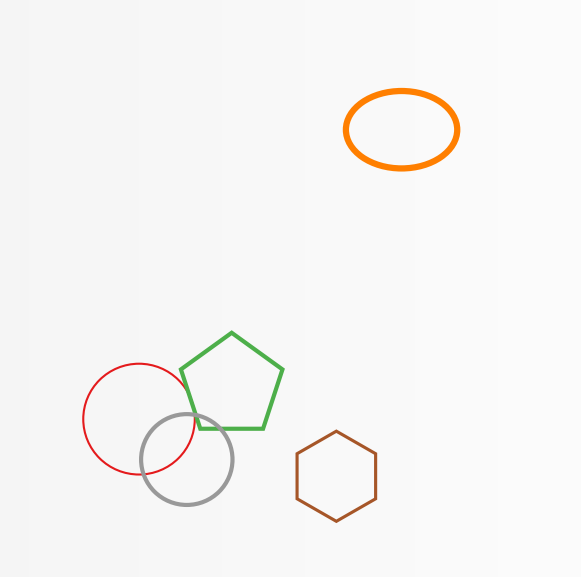[{"shape": "circle", "thickness": 1, "radius": 0.48, "center": [0.239, 0.273]}, {"shape": "pentagon", "thickness": 2, "radius": 0.46, "center": [0.399, 0.331]}, {"shape": "oval", "thickness": 3, "radius": 0.48, "center": [0.691, 0.775]}, {"shape": "hexagon", "thickness": 1.5, "radius": 0.39, "center": [0.579, 0.174]}, {"shape": "circle", "thickness": 2, "radius": 0.39, "center": [0.321, 0.203]}]